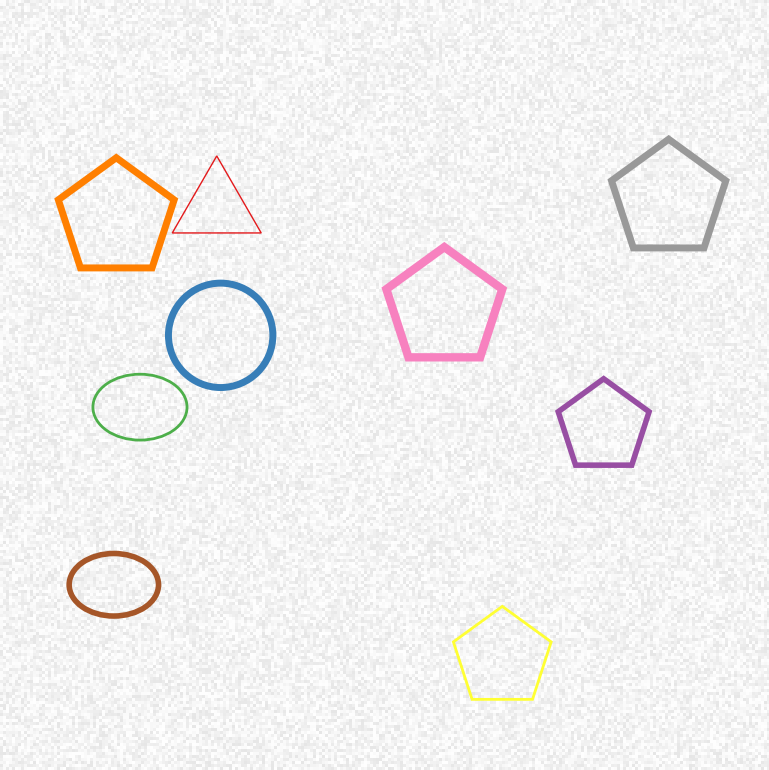[{"shape": "triangle", "thickness": 0.5, "radius": 0.33, "center": [0.281, 0.731]}, {"shape": "circle", "thickness": 2.5, "radius": 0.34, "center": [0.287, 0.565]}, {"shape": "oval", "thickness": 1, "radius": 0.31, "center": [0.182, 0.471]}, {"shape": "pentagon", "thickness": 2, "radius": 0.31, "center": [0.784, 0.446]}, {"shape": "pentagon", "thickness": 2.5, "radius": 0.4, "center": [0.151, 0.716]}, {"shape": "pentagon", "thickness": 1, "radius": 0.33, "center": [0.652, 0.146]}, {"shape": "oval", "thickness": 2, "radius": 0.29, "center": [0.148, 0.241]}, {"shape": "pentagon", "thickness": 3, "radius": 0.4, "center": [0.577, 0.6]}, {"shape": "pentagon", "thickness": 2.5, "radius": 0.39, "center": [0.868, 0.741]}]